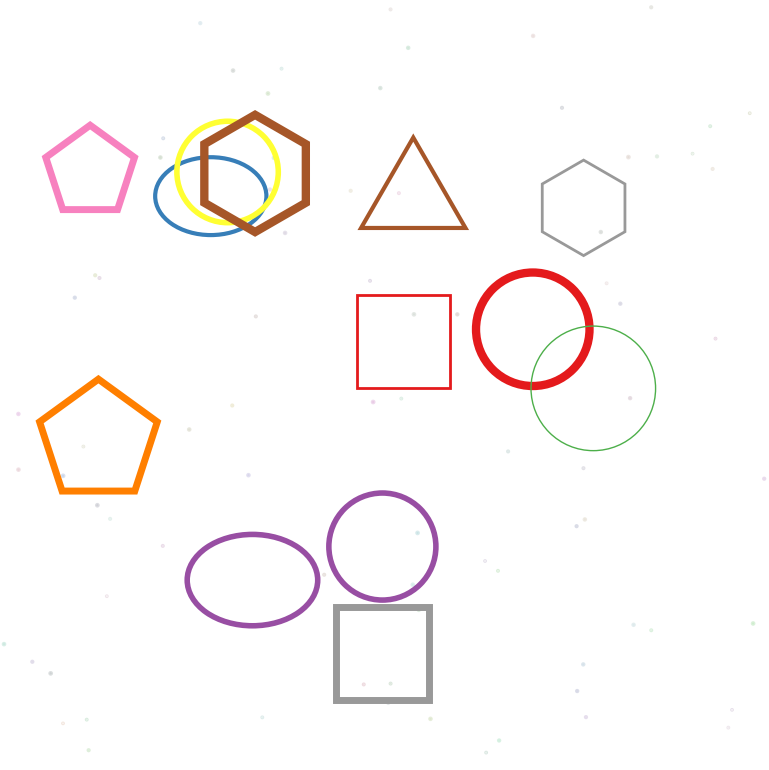[{"shape": "square", "thickness": 1, "radius": 0.3, "center": [0.524, 0.557]}, {"shape": "circle", "thickness": 3, "radius": 0.37, "center": [0.692, 0.572]}, {"shape": "oval", "thickness": 1.5, "radius": 0.36, "center": [0.274, 0.745]}, {"shape": "circle", "thickness": 0.5, "radius": 0.4, "center": [0.771, 0.496]}, {"shape": "oval", "thickness": 2, "radius": 0.42, "center": [0.328, 0.247]}, {"shape": "circle", "thickness": 2, "radius": 0.35, "center": [0.497, 0.29]}, {"shape": "pentagon", "thickness": 2.5, "radius": 0.4, "center": [0.128, 0.427]}, {"shape": "circle", "thickness": 2, "radius": 0.33, "center": [0.296, 0.777]}, {"shape": "hexagon", "thickness": 3, "radius": 0.38, "center": [0.331, 0.775]}, {"shape": "triangle", "thickness": 1.5, "radius": 0.39, "center": [0.537, 0.743]}, {"shape": "pentagon", "thickness": 2.5, "radius": 0.3, "center": [0.117, 0.777]}, {"shape": "hexagon", "thickness": 1, "radius": 0.31, "center": [0.758, 0.73]}, {"shape": "square", "thickness": 2.5, "radius": 0.3, "center": [0.497, 0.151]}]